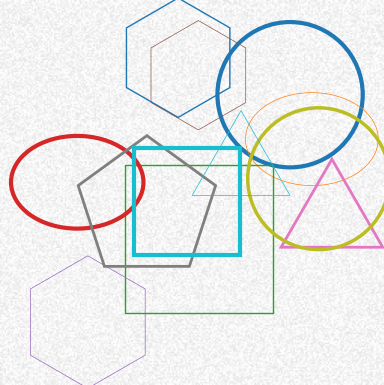[{"shape": "hexagon", "thickness": 1, "radius": 0.78, "center": [0.463, 0.85]}, {"shape": "circle", "thickness": 3, "radius": 0.94, "center": [0.753, 0.754]}, {"shape": "oval", "thickness": 0.5, "radius": 0.86, "center": [0.81, 0.639]}, {"shape": "square", "thickness": 1, "radius": 0.96, "center": [0.517, 0.38]}, {"shape": "oval", "thickness": 3, "radius": 0.86, "center": [0.201, 0.527]}, {"shape": "hexagon", "thickness": 0.5, "radius": 0.86, "center": [0.228, 0.163]}, {"shape": "hexagon", "thickness": 0.5, "radius": 0.71, "center": [0.515, 0.805]}, {"shape": "triangle", "thickness": 2, "radius": 0.76, "center": [0.862, 0.434]}, {"shape": "pentagon", "thickness": 2, "radius": 0.94, "center": [0.382, 0.46]}, {"shape": "circle", "thickness": 2.5, "radius": 0.92, "center": [0.828, 0.536]}, {"shape": "square", "thickness": 3, "radius": 0.69, "center": [0.486, 0.477]}, {"shape": "triangle", "thickness": 0.5, "radius": 0.73, "center": [0.626, 0.566]}]